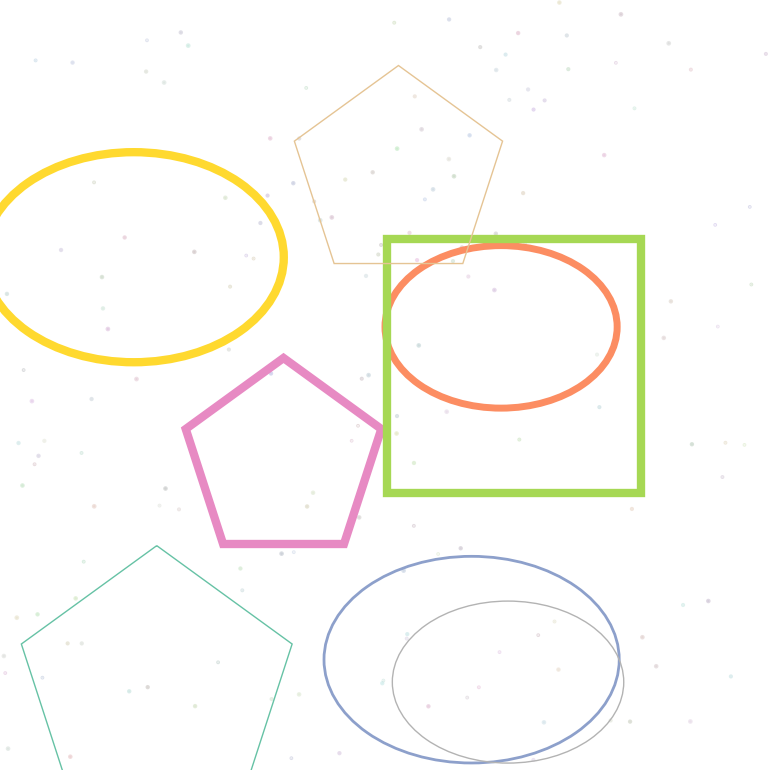[{"shape": "pentagon", "thickness": 0.5, "radius": 0.92, "center": [0.204, 0.106]}, {"shape": "oval", "thickness": 2.5, "radius": 0.75, "center": [0.651, 0.575]}, {"shape": "oval", "thickness": 1, "radius": 0.96, "center": [0.612, 0.143]}, {"shape": "pentagon", "thickness": 3, "radius": 0.67, "center": [0.368, 0.402]}, {"shape": "square", "thickness": 3, "radius": 0.83, "center": [0.668, 0.524]}, {"shape": "oval", "thickness": 3, "radius": 0.97, "center": [0.174, 0.666]}, {"shape": "pentagon", "thickness": 0.5, "radius": 0.71, "center": [0.517, 0.773]}, {"shape": "oval", "thickness": 0.5, "radius": 0.75, "center": [0.66, 0.114]}]